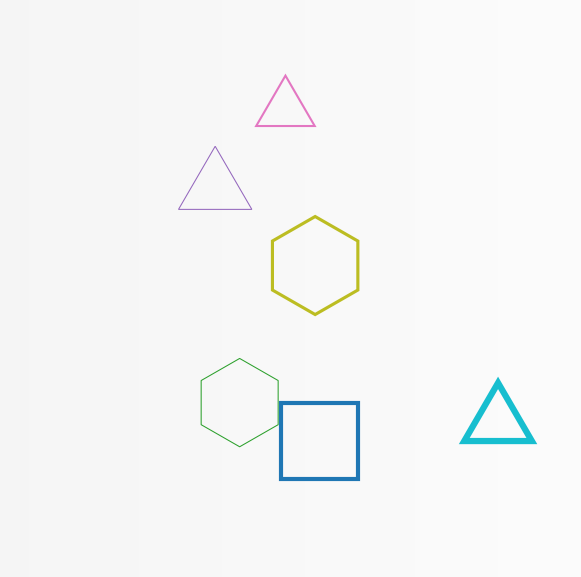[{"shape": "square", "thickness": 2, "radius": 0.33, "center": [0.55, 0.236]}, {"shape": "hexagon", "thickness": 0.5, "radius": 0.38, "center": [0.412, 0.302]}, {"shape": "triangle", "thickness": 0.5, "radius": 0.36, "center": [0.37, 0.673]}, {"shape": "triangle", "thickness": 1, "radius": 0.29, "center": [0.491, 0.81]}, {"shape": "hexagon", "thickness": 1.5, "radius": 0.42, "center": [0.542, 0.539]}, {"shape": "triangle", "thickness": 3, "radius": 0.34, "center": [0.857, 0.269]}]